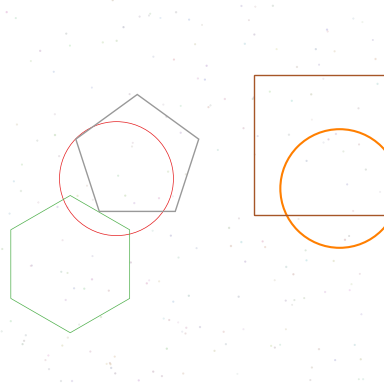[{"shape": "circle", "thickness": 0.5, "radius": 0.74, "center": [0.303, 0.536]}, {"shape": "hexagon", "thickness": 0.5, "radius": 0.89, "center": [0.182, 0.314]}, {"shape": "circle", "thickness": 1.5, "radius": 0.77, "center": [0.882, 0.51]}, {"shape": "square", "thickness": 1, "radius": 0.91, "center": [0.842, 0.622]}, {"shape": "pentagon", "thickness": 1, "radius": 0.84, "center": [0.357, 0.587]}]